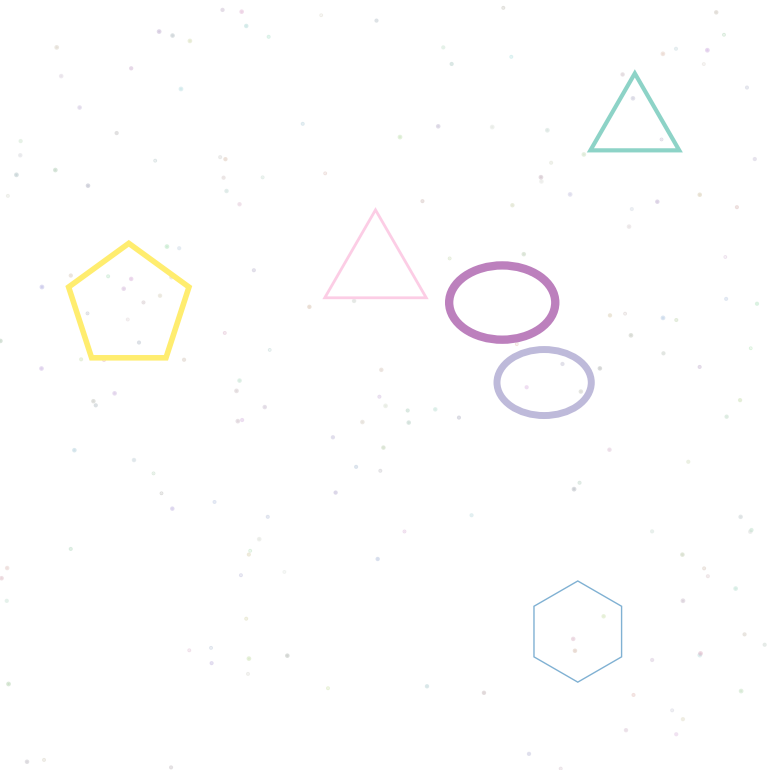[{"shape": "triangle", "thickness": 1.5, "radius": 0.33, "center": [0.824, 0.838]}, {"shape": "oval", "thickness": 2.5, "radius": 0.31, "center": [0.707, 0.503]}, {"shape": "hexagon", "thickness": 0.5, "radius": 0.33, "center": [0.75, 0.18]}, {"shape": "triangle", "thickness": 1, "radius": 0.38, "center": [0.488, 0.651]}, {"shape": "oval", "thickness": 3, "radius": 0.34, "center": [0.652, 0.607]}, {"shape": "pentagon", "thickness": 2, "radius": 0.41, "center": [0.167, 0.602]}]